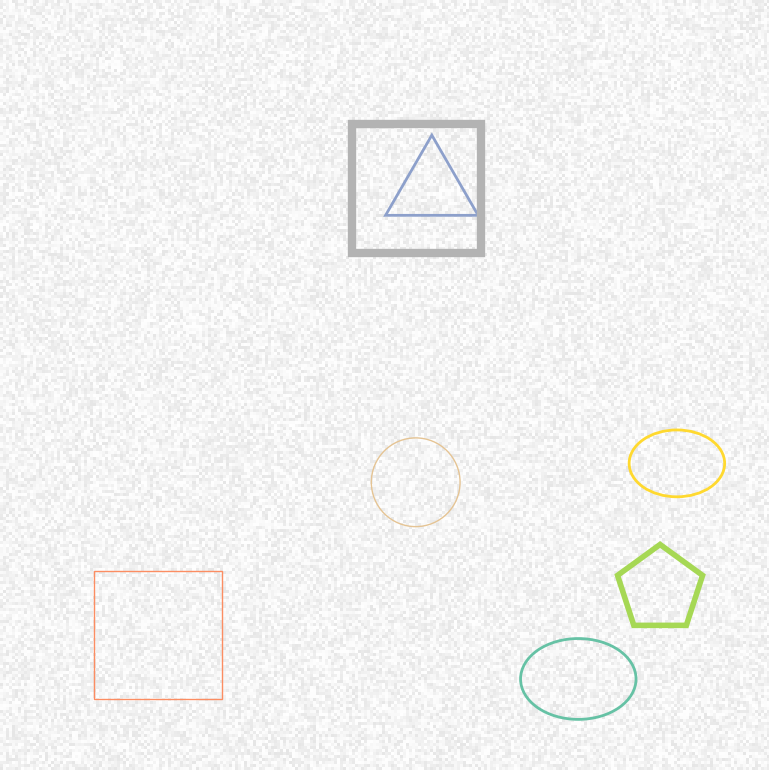[{"shape": "oval", "thickness": 1, "radius": 0.37, "center": [0.751, 0.118]}, {"shape": "square", "thickness": 0.5, "radius": 0.42, "center": [0.205, 0.176]}, {"shape": "triangle", "thickness": 1, "radius": 0.35, "center": [0.561, 0.755]}, {"shape": "pentagon", "thickness": 2, "radius": 0.29, "center": [0.857, 0.235]}, {"shape": "oval", "thickness": 1, "radius": 0.31, "center": [0.879, 0.398]}, {"shape": "circle", "thickness": 0.5, "radius": 0.29, "center": [0.54, 0.374]}, {"shape": "square", "thickness": 3, "radius": 0.42, "center": [0.54, 0.755]}]